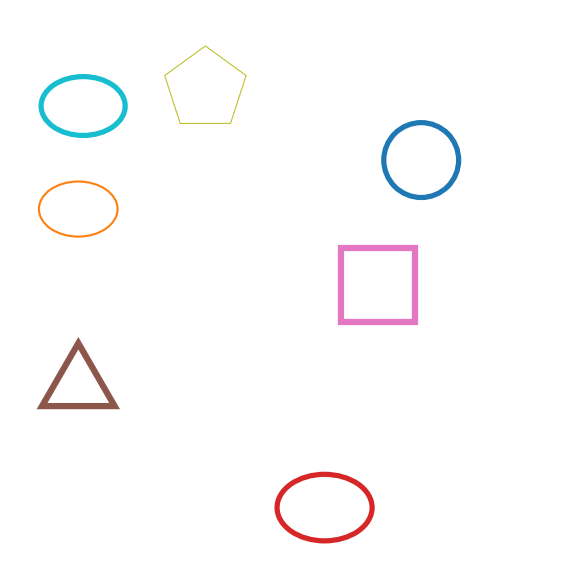[{"shape": "circle", "thickness": 2.5, "radius": 0.32, "center": [0.729, 0.722]}, {"shape": "oval", "thickness": 1, "radius": 0.34, "center": [0.135, 0.637]}, {"shape": "oval", "thickness": 2.5, "radius": 0.41, "center": [0.562, 0.12]}, {"shape": "triangle", "thickness": 3, "radius": 0.36, "center": [0.136, 0.332]}, {"shape": "square", "thickness": 3, "radius": 0.32, "center": [0.654, 0.506]}, {"shape": "pentagon", "thickness": 0.5, "radius": 0.37, "center": [0.356, 0.845]}, {"shape": "oval", "thickness": 2.5, "radius": 0.36, "center": [0.144, 0.816]}]